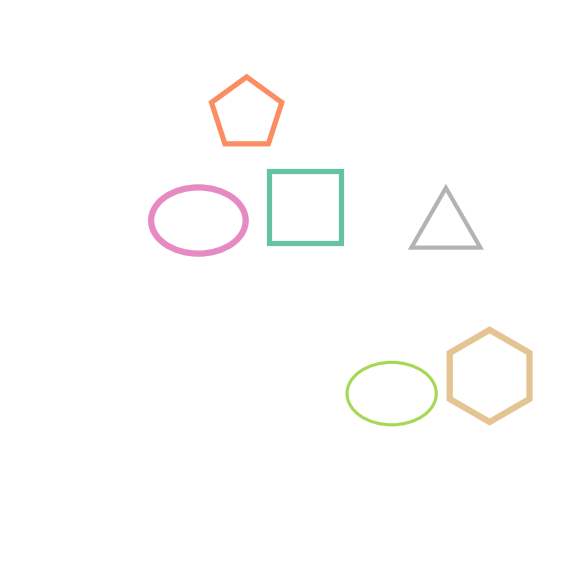[{"shape": "square", "thickness": 2.5, "radius": 0.31, "center": [0.528, 0.641]}, {"shape": "pentagon", "thickness": 2.5, "radius": 0.32, "center": [0.427, 0.802]}, {"shape": "oval", "thickness": 3, "radius": 0.41, "center": [0.344, 0.617]}, {"shape": "oval", "thickness": 1.5, "radius": 0.39, "center": [0.678, 0.318]}, {"shape": "hexagon", "thickness": 3, "radius": 0.4, "center": [0.848, 0.348]}, {"shape": "triangle", "thickness": 2, "radius": 0.34, "center": [0.772, 0.605]}]